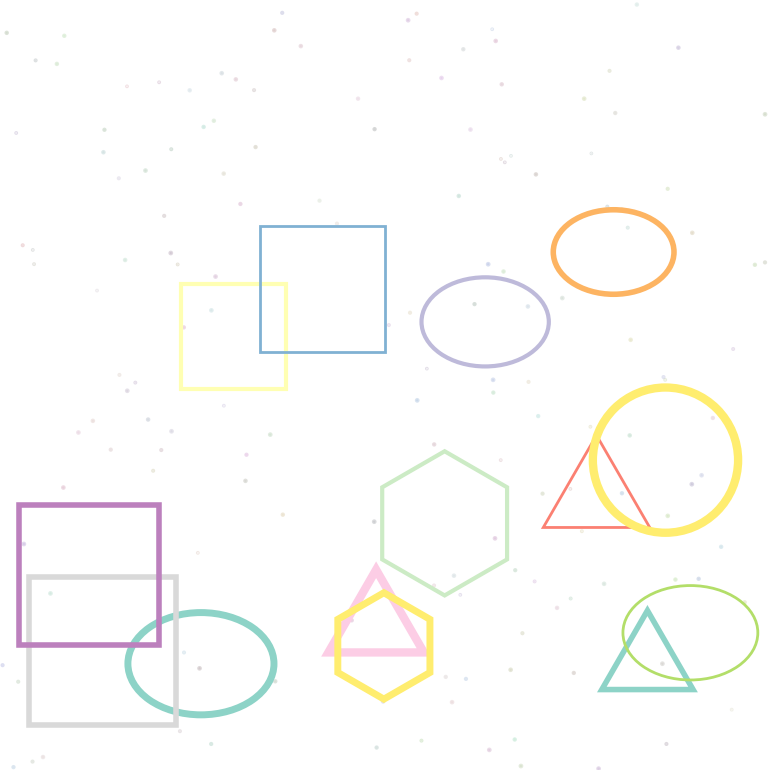[{"shape": "triangle", "thickness": 2, "radius": 0.34, "center": [0.841, 0.139]}, {"shape": "oval", "thickness": 2.5, "radius": 0.47, "center": [0.261, 0.138]}, {"shape": "square", "thickness": 1.5, "radius": 0.34, "center": [0.303, 0.563]}, {"shape": "oval", "thickness": 1.5, "radius": 0.41, "center": [0.63, 0.582]}, {"shape": "triangle", "thickness": 1, "radius": 0.4, "center": [0.775, 0.355]}, {"shape": "square", "thickness": 1, "radius": 0.41, "center": [0.419, 0.624]}, {"shape": "oval", "thickness": 2, "radius": 0.39, "center": [0.797, 0.673]}, {"shape": "oval", "thickness": 1, "radius": 0.44, "center": [0.897, 0.178]}, {"shape": "triangle", "thickness": 3, "radius": 0.36, "center": [0.488, 0.188]}, {"shape": "square", "thickness": 2, "radius": 0.48, "center": [0.133, 0.154]}, {"shape": "square", "thickness": 2, "radius": 0.45, "center": [0.116, 0.253]}, {"shape": "hexagon", "thickness": 1.5, "radius": 0.47, "center": [0.577, 0.32]}, {"shape": "circle", "thickness": 3, "radius": 0.47, "center": [0.864, 0.402]}, {"shape": "hexagon", "thickness": 2.5, "radius": 0.35, "center": [0.499, 0.161]}]